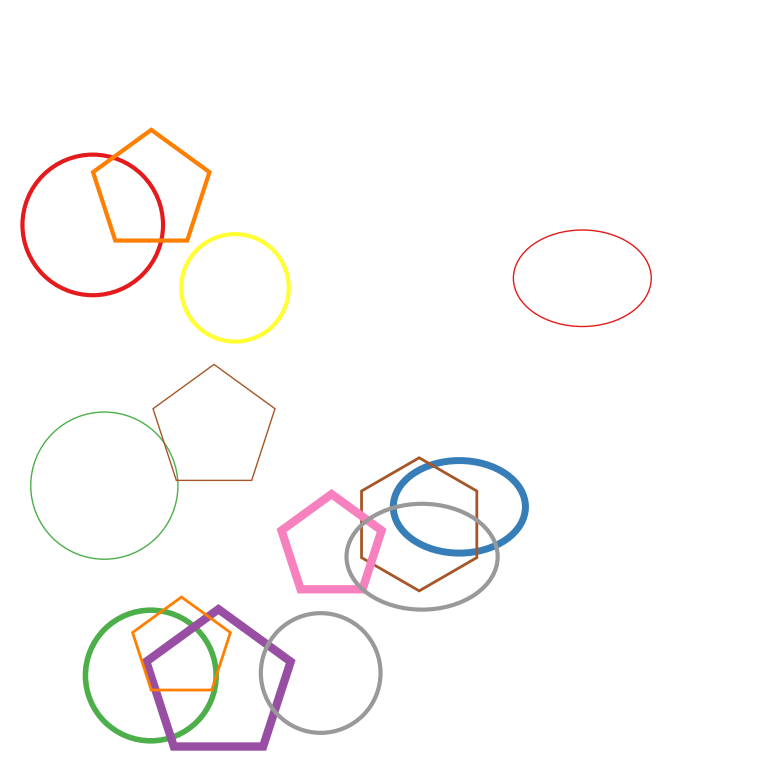[{"shape": "oval", "thickness": 0.5, "radius": 0.45, "center": [0.756, 0.639]}, {"shape": "circle", "thickness": 1.5, "radius": 0.46, "center": [0.12, 0.708]}, {"shape": "oval", "thickness": 2.5, "radius": 0.43, "center": [0.597, 0.342]}, {"shape": "circle", "thickness": 0.5, "radius": 0.48, "center": [0.136, 0.369]}, {"shape": "circle", "thickness": 2, "radius": 0.42, "center": [0.196, 0.123]}, {"shape": "pentagon", "thickness": 3, "radius": 0.49, "center": [0.284, 0.11]}, {"shape": "pentagon", "thickness": 1, "radius": 0.33, "center": [0.236, 0.158]}, {"shape": "pentagon", "thickness": 1.5, "radius": 0.4, "center": [0.196, 0.752]}, {"shape": "circle", "thickness": 1.5, "radius": 0.35, "center": [0.305, 0.626]}, {"shape": "hexagon", "thickness": 1, "radius": 0.43, "center": [0.544, 0.319]}, {"shape": "pentagon", "thickness": 0.5, "radius": 0.42, "center": [0.278, 0.443]}, {"shape": "pentagon", "thickness": 3, "radius": 0.34, "center": [0.431, 0.29]}, {"shape": "oval", "thickness": 1.5, "radius": 0.49, "center": [0.548, 0.277]}, {"shape": "circle", "thickness": 1.5, "radius": 0.39, "center": [0.416, 0.126]}]